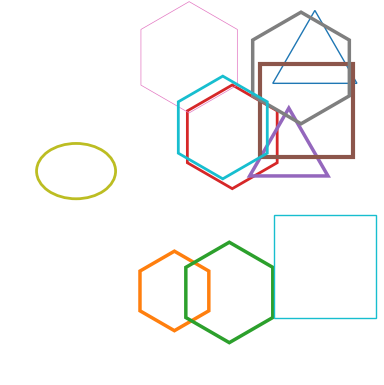[{"shape": "triangle", "thickness": 1, "radius": 0.63, "center": [0.818, 0.847]}, {"shape": "hexagon", "thickness": 2.5, "radius": 0.52, "center": [0.453, 0.244]}, {"shape": "hexagon", "thickness": 2.5, "radius": 0.65, "center": [0.596, 0.24]}, {"shape": "hexagon", "thickness": 2, "radius": 0.67, "center": [0.603, 0.645]}, {"shape": "triangle", "thickness": 2.5, "radius": 0.59, "center": [0.75, 0.602]}, {"shape": "square", "thickness": 3, "radius": 0.61, "center": [0.796, 0.712]}, {"shape": "hexagon", "thickness": 0.5, "radius": 0.72, "center": [0.491, 0.851]}, {"shape": "hexagon", "thickness": 2.5, "radius": 0.72, "center": [0.782, 0.823]}, {"shape": "oval", "thickness": 2, "radius": 0.51, "center": [0.198, 0.556]}, {"shape": "hexagon", "thickness": 2, "radius": 0.67, "center": [0.579, 0.669]}, {"shape": "square", "thickness": 1, "radius": 0.67, "center": [0.844, 0.307]}]